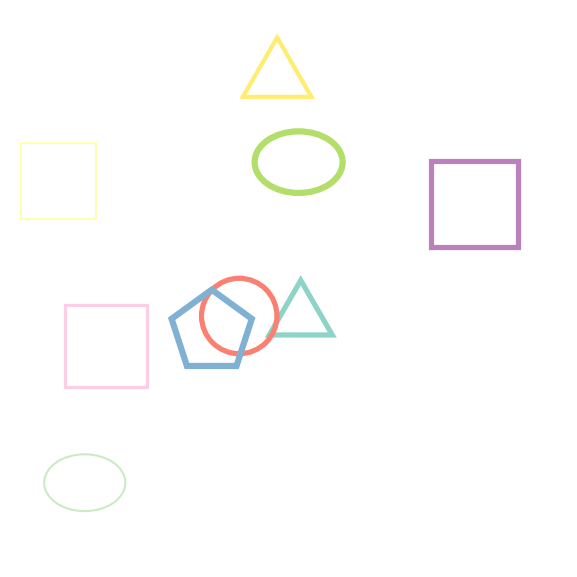[{"shape": "triangle", "thickness": 2.5, "radius": 0.31, "center": [0.521, 0.451]}, {"shape": "square", "thickness": 1, "radius": 0.33, "center": [0.101, 0.685]}, {"shape": "circle", "thickness": 2.5, "radius": 0.33, "center": [0.414, 0.452]}, {"shape": "pentagon", "thickness": 3, "radius": 0.37, "center": [0.367, 0.424]}, {"shape": "oval", "thickness": 3, "radius": 0.38, "center": [0.517, 0.718]}, {"shape": "square", "thickness": 1.5, "radius": 0.35, "center": [0.183, 0.4]}, {"shape": "square", "thickness": 2.5, "radius": 0.37, "center": [0.822, 0.645]}, {"shape": "oval", "thickness": 1, "radius": 0.35, "center": [0.147, 0.163]}, {"shape": "triangle", "thickness": 2, "radius": 0.34, "center": [0.48, 0.866]}]